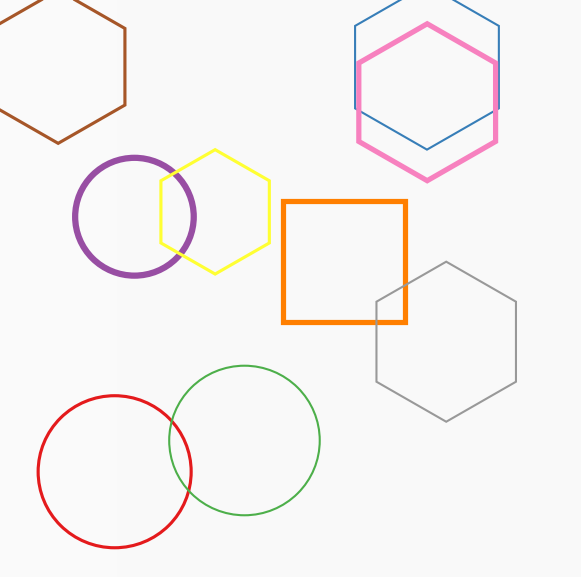[{"shape": "circle", "thickness": 1.5, "radius": 0.66, "center": [0.197, 0.182]}, {"shape": "hexagon", "thickness": 1, "radius": 0.71, "center": [0.735, 0.883]}, {"shape": "circle", "thickness": 1, "radius": 0.65, "center": [0.421, 0.236]}, {"shape": "circle", "thickness": 3, "radius": 0.51, "center": [0.231, 0.624]}, {"shape": "square", "thickness": 2.5, "radius": 0.53, "center": [0.592, 0.547]}, {"shape": "hexagon", "thickness": 1.5, "radius": 0.54, "center": [0.37, 0.632]}, {"shape": "hexagon", "thickness": 1.5, "radius": 0.66, "center": [0.1, 0.884]}, {"shape": "hexagon", "thickness": 2.5, "radius": 0.68, "center": [0.735, 0.822]}, {"shape": "hexagon", "thickness": 1, "radius": 0.69, "center": [0.768, 0.407]}]